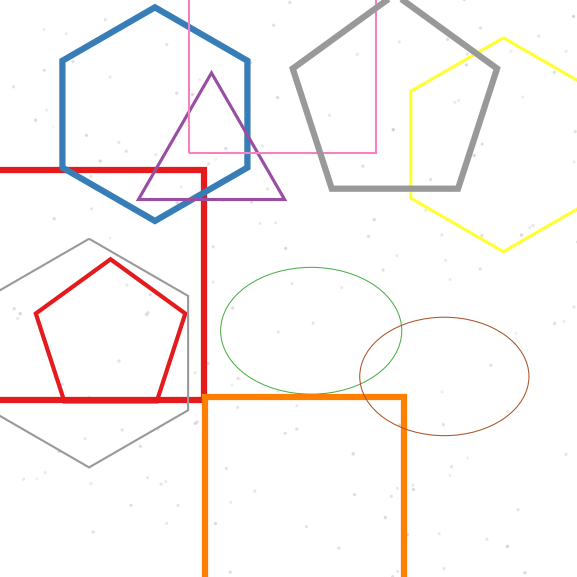[{"shape": "pentagon", "thickness": 2, "radius": 0.68, "center": [0.191, 0.414]}, {"shape": "square", "thickness": 3, "radius": 1.0, "center": [0.153, 0.505]}, {"shape": "hexagon", "thickness": 3, "radius": 0.92, "center": [0.268, 0.801]}, {"shape": "oval", "thickness": 0.5, "radius": 0.78, "center": [0.539, 0.426]}, {"shape": "triangle", "thickness": 1.5, "radius": 0.73, "center": [0.366, 0.727]}, {"shape": "square", "thickness": 3, "radius": 0.86, "center": [0.528, 0.14]}, {"shape": "hexagon", "thickness": 1.5, "radius": 0.93, "center": [0.872, 0.749]}, {"shape": "oval", "thickness": 0.5, "radius": 0.73, "center": [0.769, 0.347]}, {"shape": "square", "thickness": 1, "radius": 0.81, "center": [0.489, 0.896]}, {"shape": "hexagon", "thickness": 1, "radius": 0.99, "center": [0.154, 0.388]}, {"shape": "pentagon", "thickness": 3, "radius": 0.93, "center": [0.684, 0.823]}]